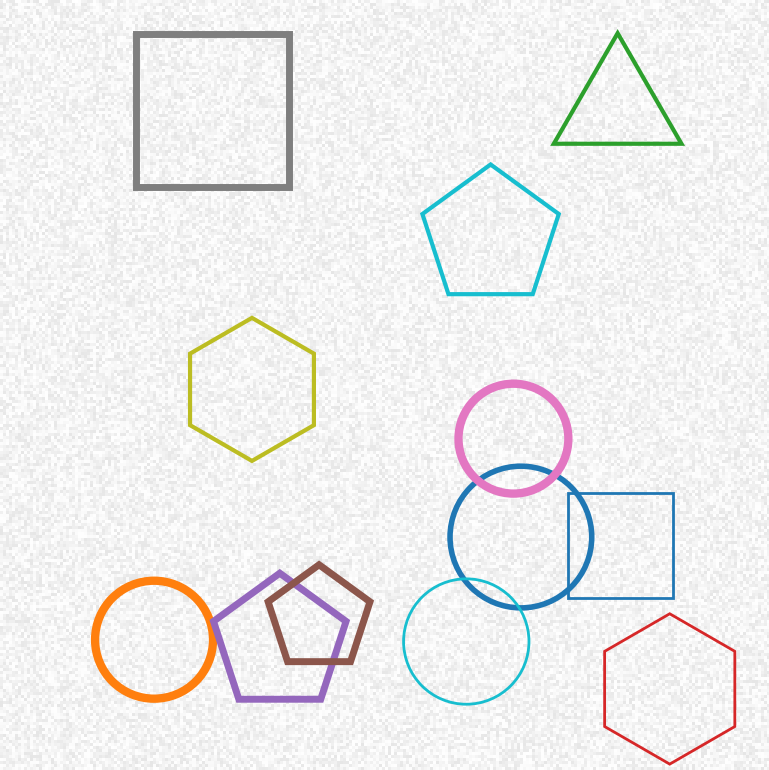[{"shape": "circle", "thickness": 2, "radius": 0.46, "center": [0.676, 0.303]}, {"shape": "square", "thickness": 1, "radius": 0.34, "center": [0.806, 0.292]}, {"shape": "circle", "thickness": 3, "radius": 0.38, "center": [0.2, 0.169]}, {"shape": "triangle", "thickness": 1.5, "radius": 0.48, "center": [0.802, 0.861]}, {"shape": "hexagon", "thickness": 1, "radius": 0.49, "center": [0.87, 0.105]}, {"shape": "pentagon", "thickness": 2.5, "radius": 0.45, "center": [0.363, 0.165]}, {"shape": "pentagon", "thickness": 2.5, "radius": 0.35, "center": [0.414, 0.197]}, {"shape": "circle", "thickness": 3, "radius": 0.36, "center": [0.667, 0.43]}, {"shape": "square", "thickness": 2.5, "radius": 0.5, "center": [0.275, 0.857]}, {"shape": "hexagon", "thickness": 1.5, "radius": 0.46, "center": [0.327, 0.494]}, {"shape": "pentagon", "thickness": 1.5, "radius": 0.47, "center": [0.637, 0.693]}, {"shape": "circle", "thickness": 1, "radius": 0.41, "center": [0.606, 0.167]}]